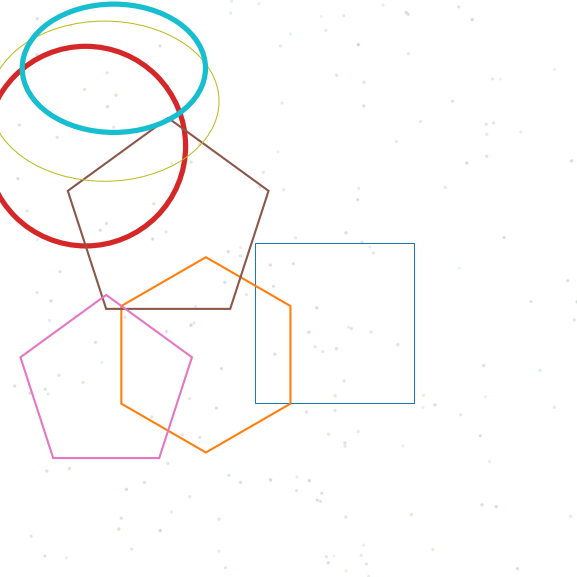[{"shape": "square", "thickness": 0.5, "radius": 0.69, "center": [0.579, 0.44]}, {"shape": "hexagon", "thickness": 1, "radius": 0.85, "center": [0.357, 0.385]}, {"shape": "circle", "thickness": 2.5, "radius": 0.86, "center": [0.149, 0.746]}, {"shape": "pentagon", "thickness": 1, "radius": 0.91, "center": [0.291, 0.612]}, {"shape": "pentagon", "thickness": 1, "radius": 0.78, "center": [0.184, 0.332]}, {"shape": "oval", "thickness": 0.5, "radius": 0.99, "center": [0.181, 0.824]}, {"shape": "oval", "thickness": 2.5, "radius": 0.79, "center": [0.197, 0.881]}]